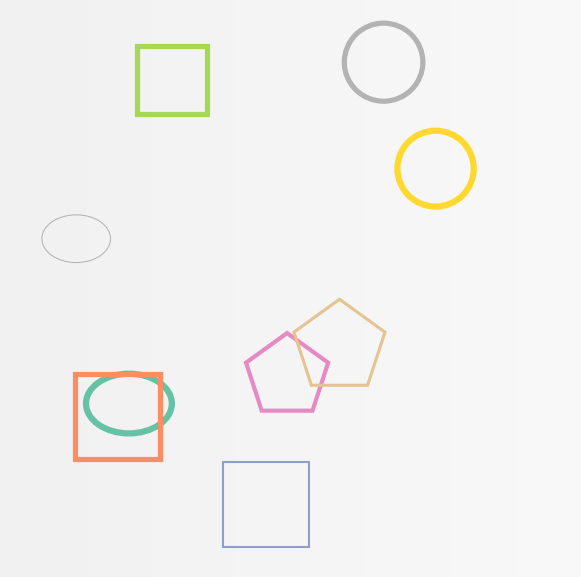[{"shape": "oval", "thickness": 3, "radius": 0.37, "center": [0.222, 0.3]}, {"shape": "square", "thickness": 2.5, "radius": 0.37, "center": [0.202, 0.278]}, {"shape": "square", "thickness": 1, "radius": 0.37, "center": [0.458, 0.126]}, {"shape": "pentagon", "thickness": 2, "radius": 0.37, "center": [0.494, 0.348]}, {"shape": "square", "thickness": 2.5, "radius": 0.3, "center": [0.296, 0.861]}, {"shape": "circle", "thickness": 3, "radius": 0.33, "center": [0.749, 0.707]}, {"shape": "pentagon", "thickness": 1.5, "radius": 0.41, "center": [0.584, 0.399]}, {"shape": "oval", "thickness": 0.5, "radius": 0.3, "center": [0.131, 0.586]}, {"shape": "circle", "thickness": 2.5, "radius": 0.34, "center": [0.66, 0.891]}]